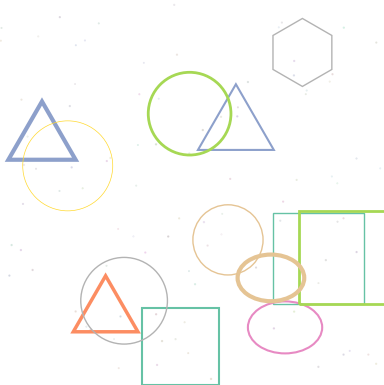[{"shape": "square", "thickness": 1.5, "radius": 0.5, "center": [0.468, 0.101]}, {"shape": "square", "thickness": 1, "radius": 0.59, "center": [0.827, 0.328]}, {"shape": "triangle", "thickness": 2.5, "radius": 0.48, "center": [0.274, 0.187]}, {"shape": "triangle", "thickness": 3, "radius": 0.5, "center": [0.109, 0.636]}, {"shape": "triangle", "thickness": 1.5, "radius": 0.57, "center": [0.613, 0.667]}, {"shape": "oval", "thickness": 1.5, "radius": 0.48, "center": [0.74, 0.15]}, {"shape": "circle", "thickness": 2, "radius": 0.54, "center": [0.492, 0.705]}, {"shape": "square", "thickness": 2, "radius": 0.6, "center": [0.897, 0.331]}, {"shape": "circle", "thickness": 0.5, "radius": 0.58, "center": [0.176, 0.569]}, {"shape": "oval", "thickness": 3, "radius": 0.43, "center": [0.704, 0.278]}, {"shape": "circle", "thickness": 1, "radius": 0.46, "center": [0.592, 0.377]}, {"shape": "circle", "thickness": 1, "radius": 0.56, "center": [0.322, 0.219]}, {"shape": "hexagon", "thickness": 1, "radius": 0.44, "center": [0.785, 0.864]}]